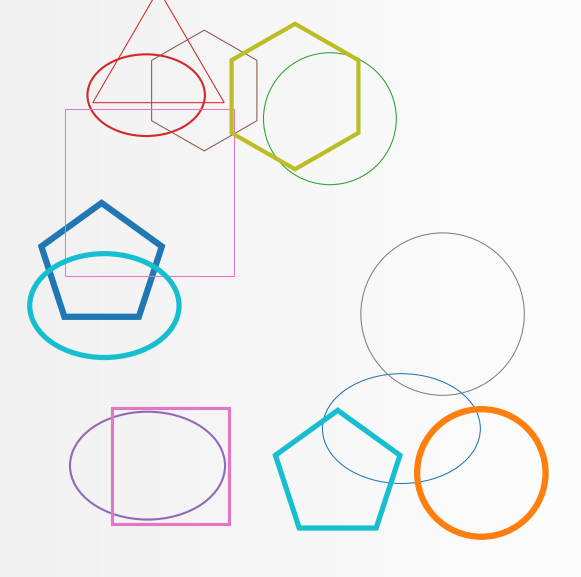[{"shape": "oval", "thickness": 0.5, "radius": 0.68, "center": [0.691, 0.257]}, {"shape": "pentagon", "thickness": 3, "radius": 0.54, "center": [0.175, 0.539]}, {"shape": "circle", "thickness": 3, "radius": 0.55, "center": [0.828, 0.18]}, {"shape": "circle", "thickness": 0.5, "radius": 0.57, "center": [0.568, 0.794]}, {"shape": "triangle", "thickness": 0.5, "radius": 0.65, "center": [0.273, 0.887]}, {"shape": "oval", "thickness": 1, "radius": 0.51, "center": [0.251, 0.834]}, {"shape": "oval", "thickness": 1, "radius": 0.67, "center": [0.254, 0.193]}, {"shape": "hexagon", "thickness": 0.5, "radius": 0.52, "center": [0.351, 0.842]}, {"shape": "square", "thickness": 1.5, "radius": 0.5, "center": [0.293, 0.192]}, {"shape": "square", "thickness": 0.5, "radius": 0.72, "center": [0.257, 0.666]}, {"shape": "circle", "thickness": 0.5, "radius": 0.7, "center": [0.761, 0.455]}, {"shape": "hexagon", "thickness": 2, "radius": 0.63, "center": [0.508, 0.832]}, {"shape": "oval", "thickness": 2.5, "radius": 0.64, "center": [0.18, 0.47]}, {"shape": "pentagon", "thickness": 2.5, "radius": 0.56, "center": [0.581, 0.176]}]